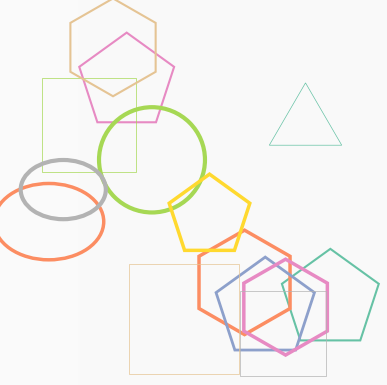[{"shape": "triangle", "thickness": 0.5, "radius": 0.54, "center": [0.788, 0.677]}, {"shape": "pentagon", "thickness": 1.5, "radius": 0.66, "center": [0.852, 0.222]}, {"shape": "oval", "thickness": 2.5, "radius": 0.71, "center": [0.126, 0.424]}, {"shape": "hexagon", "thickness": 2.5, "radius": 0.68, "center": [0.631, 0.267]}, {"shape": "pentagon", "thickness": 2, "radius": 0.67, "center": [0.685, 0.199]}, {"shape": "pentagon", "thickness": 1.5, "radius": 0.64, "center": [0.327, 0.787]}, {"shape": "hexagon", "thickness": 2.5, "radius": 0.62, "center": [0.737, 0.202]}, {"shape": "circle", "thickness": 3, "radius": 0.68, "center": [0.392, 0.585]}, {"shape": "square", "thickness": 0.5, "radius": 0.61, "center": [0.23, 0.675]}, {"shape": "pentagon", "thickness": 2.5, "radius": 0.55, "center": [0.541, 0.438]}, {"shape": "hexagon", "thickness": 1.5, "radius": 0.64, "center": [0.292, 0.877]}, {"shape": "square", "thickness": 0.5, "radius": 0.71, "center": [0.475, 0.172]}, {"shape": "oval", "thickness": 3, "radius": 0.55, "center": [0.163, 0.508]}, {"shape": "square", "thickness": 0.5, "radius": 0.55, "center": [0.73, 0.133]}]